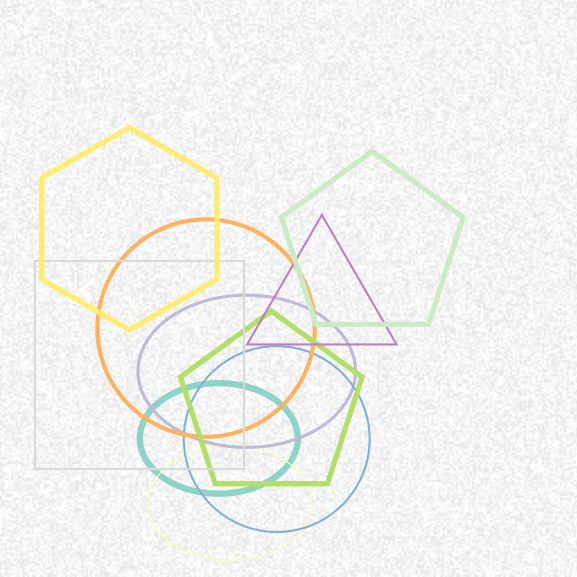[{"shape": "oval", "thickness": 3, "radius": 0.68, "center": [0.379, 0.24]}, {"shape": "oval", "thickness": 0.5, "radius": 0.71, "center": [0.398, 0.128]}, {"shape": "oval", "thickness": 1.5, "radius": 0.94, "center": [0.427, 0.356]}, {"shape": "circle", "thickness": 1, "radius": 0.8, "center": [0.479, 0.239]}, {"shape": "circle", "thickness": 2, "radius": 0.94, "center": [0.357, 0.431]}, {"shape": "pentagon", "thickness": 2.5, "radius": 0.83, "center": [0.47, 0.295]}, {"shape": "square", "thickness": 1, "radius": 0.9, "center": [0.242, 0.367]}, {"shape": "triangle", "thickness": 1, "radius": 0.75, "center": [0.557, 0.477]}, {"shape": "pentagon", "thickness": 2.5, "radius": 0.83, "center": [0.645, 0.572]}, {"shape": "hexagon", "thickness": 2.5, "radius": 0.88, "center": [0.224, 0.603]}]